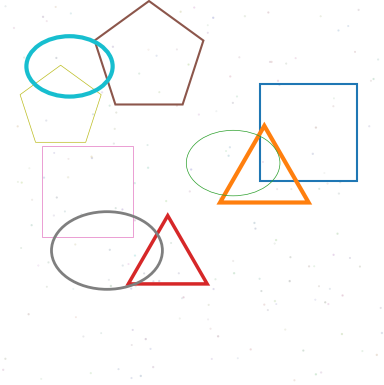[{"shape": "square", "thickness": 1.5, "radius": 0.63, "center": [0.801, 0.657]}, {"shape": "triangle", "thickness": 3, "radius": 0.66, "center": [0.687, 0.54]}, {"shape": "oval", "thickness": 0.5, "radius": 0.61, "center": [0.606, 0.576]}, {"shape": "triangle", "thickness": 2.5, "radius": 0.59, "center": [0.436, 0.322]}, {"shape": "pentagon", "thickness": 1.5, "radius": 0.74, "center": [0.387, 0.849]}, {"shape": "square", "thickness": 0.5, "radius": 0.59, "center": [0.226, 0.502]}, {"shape": "oval", "thickness": 2, "radius": 0.72, "center": [0.278, 0.349]}, {"shape": "pentagon", "thickness": 0.5, "radius": 0.55, "center": [0.157, 0.72]}, {"shape": "oval", "thickness": 3, "radius": 0.56, "center": [0.181, 0.828]}]